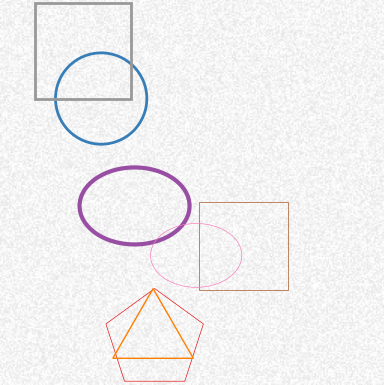[{"shape": "pentagon", "thickness": 0.5, "radius": 0.67, "center": [0.402, 0.117]}, {"shape": "circle", "thickness": 2, "radius": 0.59, "center": [0.263, 0.744]}, {"shape": "oval", "thickness": 3, "radius": 0.71, "center": [0.349, 0.465]}, {"shape": "triangle", "thickness": 1, "radius": 0.6, "center": [0.398, 0.13]}, {"shape": "square", "thickness": 0.5, "radius": 0.58, "center": [0.632, 0.361]}, {"shape": "oval", "thickness": 0.5, "radius": 0.59, "center": [0.51, 0.337]}, {"shape": "square", "thickness": 2, "radius": 0.62, "center": [0.215, 0.868]}]